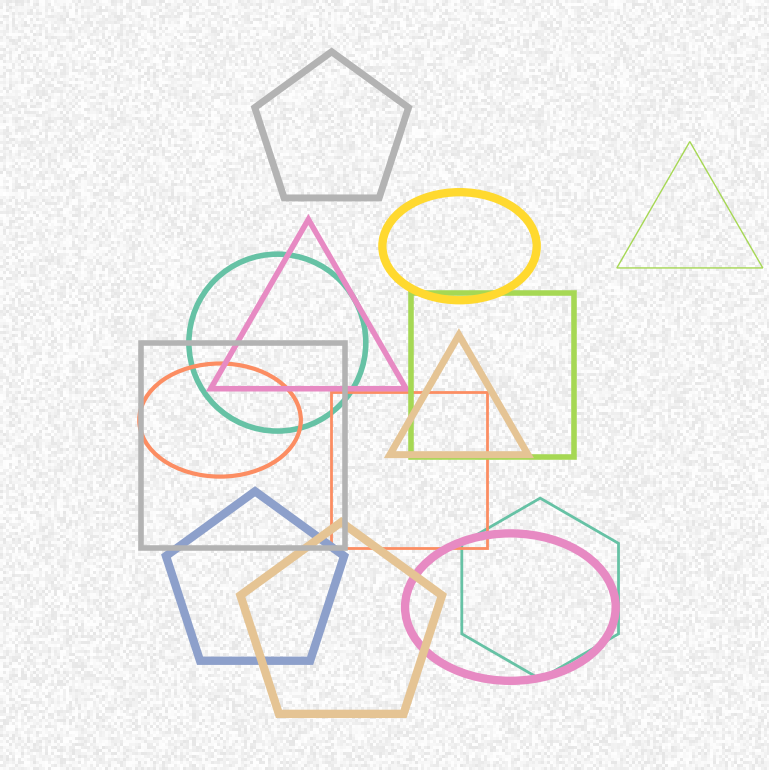[{"shape": "circle", "thickness": 2, "radius": 0.57, "center": [0.36, 0.555]}, {"shape": "hexagon", "thickness": 1, "radius": 0.59, "center": [0.702, 0.236]}, {"shape": "square", "thickness": 1, "radius": 0.51, "center": [0.531, 0.39]}, {"shape": "oval", "thickness": 1.5, "radius": 0.52, "center": [0.286, 0.454]}, {"shape": "pentagon", "thickness": 3, "radius": 0.61, "center": [0.331, 0.24]}, {"shape": "triangle", "thickness": 2, "radius": 0.73, "center": [0.401, 0.568]}, {"shape": "oval", "thickness": 3, "radius": 0.68, "center": [0.663, 0.212]}, {"shape": "square", "thickness": 2, "radius": 0.53, "center": [0.639, 0.513]}, {"shape": "triangle", "thickness": 0.5, "radius": 0.55, "center": [0.896, 0.707]}, {"shape": "oval", "thickness": 3, "radius": 0.5, "center": [0.597, 0.68]}, {"shape": "pentagon", "thickness": 3, "radius": 0.69, "center": [0.443, 0.184]}, {"shape": "triangle", "thickness": 2.5, "radius": 0.52, "center": [0.596, 0.461]}, {"shape": "square", "thickness": 2, "radius": 0.66, "center": [0.315, 0.421]}, {"shape": "pentagon", "thickness": 2.5, "radius": 0.52, "center": [0.431, 0.828]}]